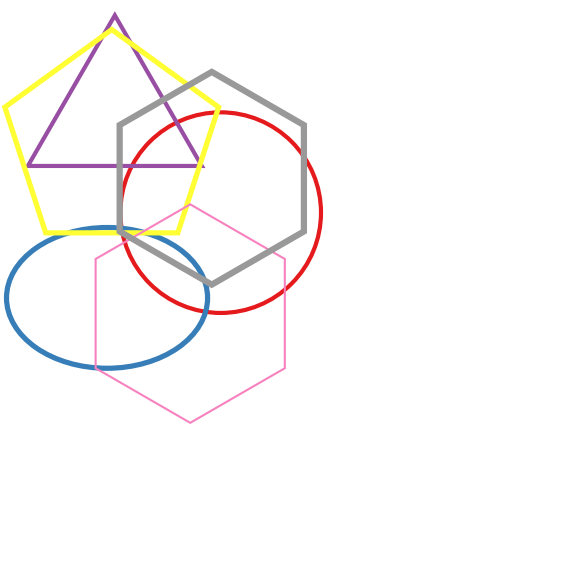[{"shape": "circle", "thickness": 2, "radius": 0.87, "center": [0.382, 0.631]}, {"shape": "oval", "thickness": 2.5, "radius": 0.87, "center": [0.185, 0.483]}, {"shape": "triangle", "thickness": 2, "radius": 0.87, "center": [0.199, 0.799]}, {"shape": "pentagon", "thickness": 2.5, "radius": 0.97, "center": [0.194, 0.753]}, {"shape": "hexagon", "thickness": 1, "radius": 0.95, "center": [0.329, 0.456]}, {"shape": "hexagon", "thickness": 3, "radius": 0.92, "center": [0.367, 0.69]}]